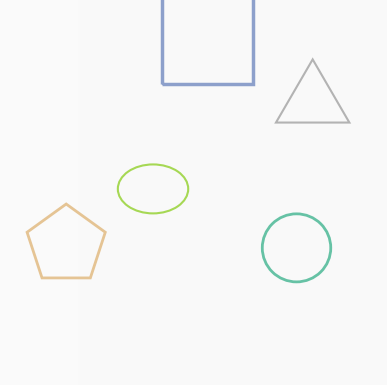[{"shape": "circle", "thickness": 2, "radius": 0.44, "center": [0.765, 0.356]}, {"shape": "square", "thickness": 2.5, "radius": 0.58, "center": [0.536, 0.897]}, {"shape": "oval", "thickness": 1.5, "radius": 0.45, "center": [0.395, 0.509]}, {"shape": "pentagon", "thickness": 2, "radius": 0.53, "center": [0.171, 0.364]}, {"shape": "triangle", "thickness": 1.5, "radius": 0.55, "center": [0.807, 0.736]}]